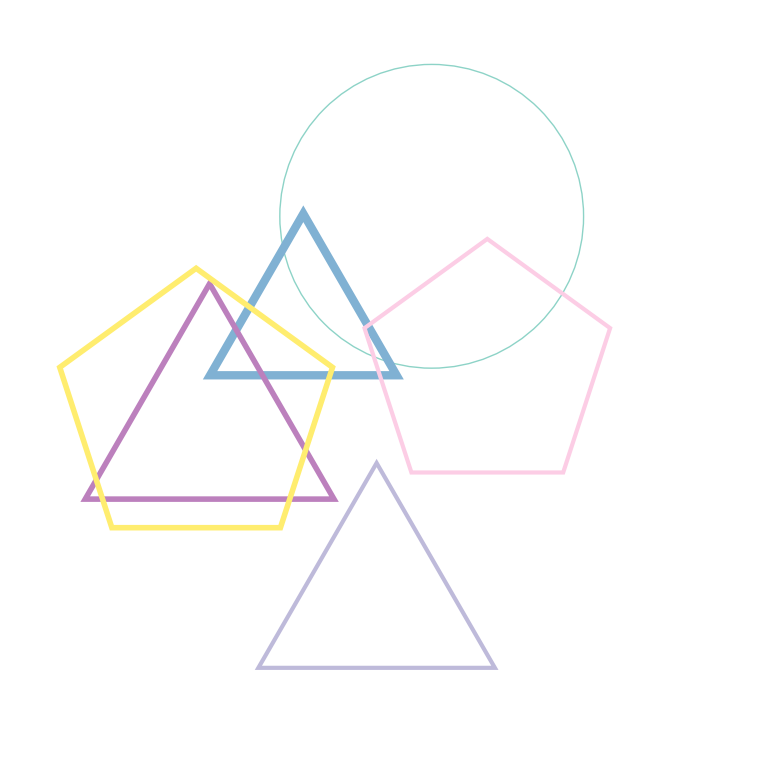[{"shape": "circle", "thickness": 0.5, "radius": 0.99, "center": [0.561, 0.719]}, {"shape": "triangle", "thickness": 1.5, "radius": 0.89, "center": [0.489, 0.221]}, {"shape": "triangle", "thickness": 3, "radius": 0.7, "center": [0.394, 0.583]}, {"shape": "pentagon", "thickness": 1.5, "radius": 0.84, "center": [0.633, 0.522]}, {"shape": "triangle", "thickness": 2, "radius": 0.93, "center": [0.272, 0.445]}, {"shape": "pentagon", "thickness": 2, "radius": 0.93, "center": [0.255, 0.465]}]